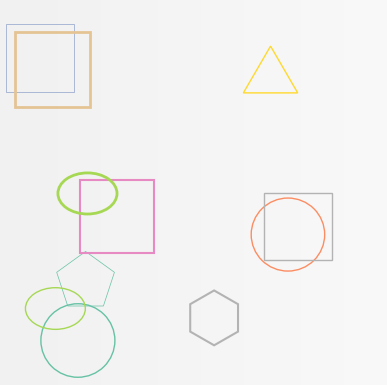[{"shape": "pentagon", "thickness": 0.5, "radius": 0.39, "center": [0.221, 0.269]}, {"shape": "circle", "thickness": 1, "radius": 0.48, "center": [0.201, 0.116]}, {"shape": "circle", "thickness": 1, "radius": 0.47, "center": [0.743, 0.391]}, {"shape": "square", "thickness": 0.5, "radius": 0.44, "center": [0.104, 0.849]}, {"shape": "square", "thickness": 1.5, "radius": 0.48, "center": [0.301, 0.438]}, {"shape": "oval", "thickness": 2, "radius": 0.38, "center": [0.226, 0.498]}, {"shape": "oval", "thickness": 1, "radius": 0.39, "center": [0.143, 0.199]}, {"shape": "triangle", "thickness": 1, "radius": 0.4, "center": [0.698, 0.799]}, {"shape": "square", "thickness": 2, "radius": 0.48, "center": [0.136, 0.82]}, {"shape": "square", "thickness": 1, "radius": 0.44, "center": [0.769, 0.412]}, {"shape": "hexagon", "thickness": 1.5, "radius": 0.36, "center": [0.553, 0.174]}]